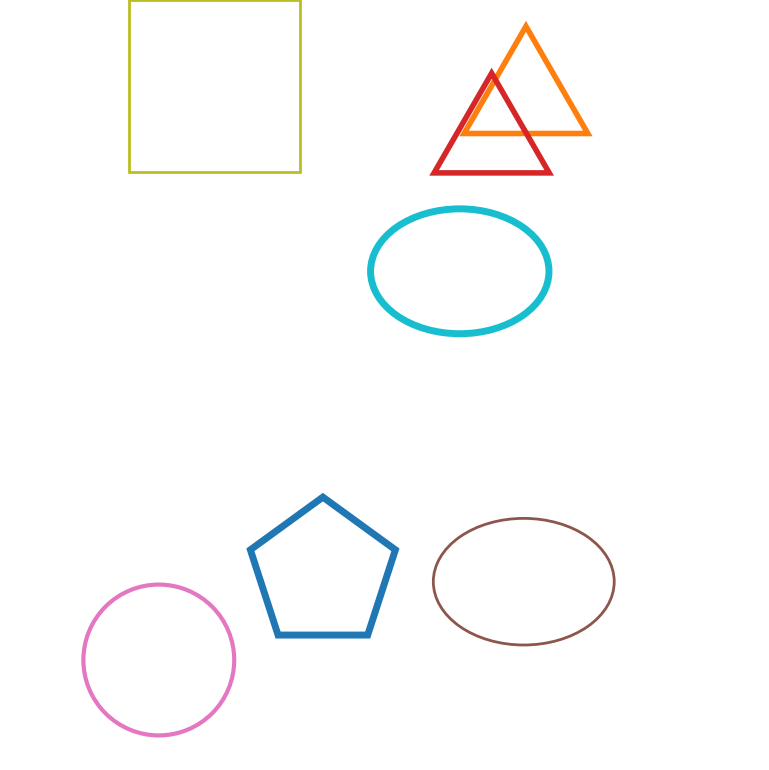[{"shape": "pentagon", "thickness": 2.5, "radius": 0.5, "center": [0.419, 0.255]}, {"shape": "triangle", "thickness": 2, "radius": 0.46, "center": [0.683, 0.873]}, {"shape": "triangle", "thickness": 2, "radius": 0.43, "center": [0.639, 0.819]}, {"shape": "oval", "thickness": 1, "radius": 0.59, "center": [0.68, 0.245]}, {"shape": "circle", "thickness": 1.5, "radius": 0.49, "center": [0.206, 0.143]}, {"shape": "square", "thickness": 1, "radius": 0.56, "center": [0.278, 0.888]}, {"shape": "oval", "thickness": 2.5, "radius": 0.58, "center": [0.597, 0.648]}]